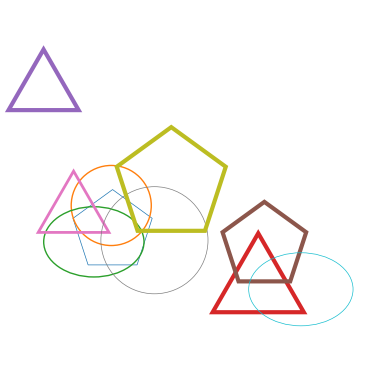[{"shape": "pentagon", "thickness": 0.5, "radius": 0.54, "center": [0.292, 0.399]}, {"shape": "circle", "thickness": 1, "radius": 0.52, "center": [0.289, 0.466]}, {"shape": "oval", "thickness": 1, "radius": 0.65, "center": [0.244, 0.372]}, {"shape": "triangle", "thickness": 3, "radius": 0.68, "center": [0.671, 0.257]}, {"shape": "triangle", "thickness": 3, "radius": 0.53, "center": [0.113, 0.767]}, {"shape": "pentagon", "thickness": 3, "radius": 0.57, "center": [0.687, 0.361]}, {"shape": "triangle", "thickness": 2, "radius": 0.53, "center": [0.191, 0.449]}, {"shape": "circle", "thickness": 0.5, "radius": 0.7, "center": [0.401, 0.376]}, {"shape": "pentagon", "thickness": 3, "radius": 0.74, "center": [0.445, 0.521]}, {"shape": "oval", "thickness": 0.5, "radius": 0.68, "center": [0.781, 0.249]}]